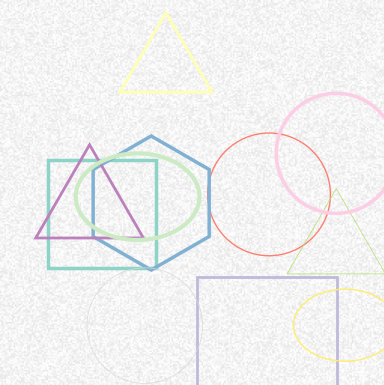[{"shape": "square", "thickness": 2.5, "radius": 0.7, "center": [0.266, 0.444]}, {"shape": "triangle", "thickness": 2, "radius": 0.69, "center": [0.431, 0.829]}, {"shape": "square", "thickness": 2, "radius": 0.91, "center": [0.694, 0.1]}, {"shape": "circle", "thickness": 1, "radius": 0.8, "center": [0.699, 0.495]}, {"shape": "hexagon", "thickness": 2.5, "radius": 0.87, "center": [0.393, 0.473]}, {"shape": "triangle", "thickness": 0.5, "radius": 0.74, "center": [0.873, 0.362]}, {"shape": "circle", "thickness": 2.5, "radius": 0.78, "center": [0.873, 0.602]}, {"shape": "circle", "thickness": 0.5, "radius": 0.75, "center": [0.376, 0.154]}, {"shape": "triangle", "thickness": 2, "radius": 0.81, "center": [0.233, 0.463]}, {"shape": "oval", "thickness": 3, "radius": 0.8, "center": [0.357, 0.489]}, {"shape": "oval", "thickness": 1, "radius": 0.67, "center": [0.896, 0.155]}]